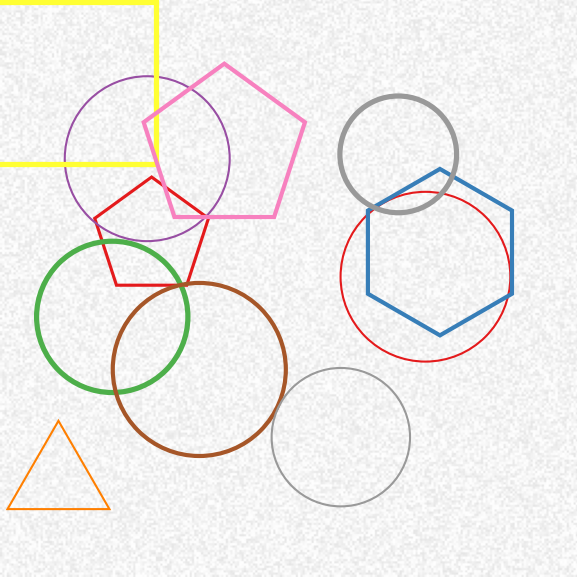[{"shape": "pentagon", "thickness": 1.5, "radius": 0.52, "center": [0.263, 0.589]}, {"shape": "circle", "thickness": 1, "radius": 0.73, "center": [0.737, 0.52]}, {"shape": "hexagon", "thickness": 2, "radius": 0.72, "center": [0.762, 0.562]}, {"shape": "circle", "thickness": 2.5, "radius": 0.66, "center": [0.194, 0.45]}, {"shape": "circle", "thickness": 1, "radius": 0.71, "center": [0.255, 0.724]}, {"shape": "triangle", "thickness": 1, "radius": 0.51, "center": [0.101, 0.168]}, {"shape": "square", "thickness": 2.5, "radius": 0.7, "center": [0.129, 0.855]}, {"shape": "circle", "thickness": 2, "radius": 0.75, "center": [0.345, 0.359]}, {"shape": "pentagon", "thickness": 2, "radius": 0.73, "center": [0.388, 0.742]}, {"shape": "circle", "thickness": 1, "radius": 0.6, "center": [0.59, 0.242]}, {"shape": "circle", "thickness": 2.5, "radius": 0.51, "center": [0.69, 0.732]}]